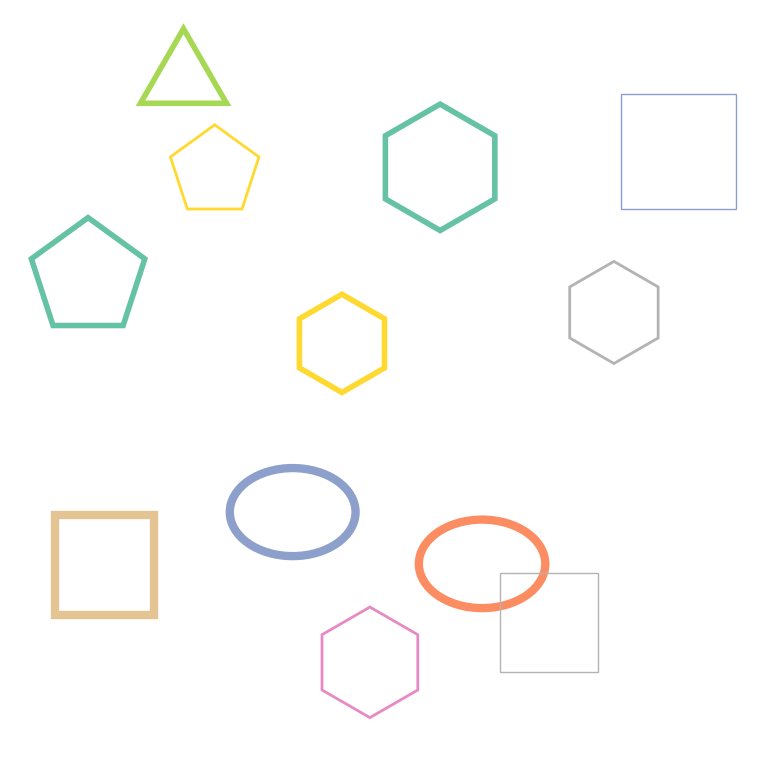[{"shape": "hexagon", "thickness": 2, "radius": 0.41, "center": [0.572, 0.783]}, {"shape": "pentagon", "thickness": 2, "radius": 0.39, "center": [0.114, 0.64]}, {"shape": "oval", "thickness": 3, "radius": 0.41, "center": [0.626, 0.268]}, {"shape": "oval", "thickness": 3, "radius": 0.41, "center": [0.38, 0.335]}, {"shape": "square", "thickness": 0.5, "radius": 0.37, "center": [0.881, 0.803]}, {"shape": "hexagon", "thickness": 1, "radius": 0.36, "center": [0.48, 0.14]}, {"shape": "triangle", "thickness": 2, "radius": 0.32, "center": [0.238, 0.898]}, {"shape": "pentagon", "thickness": 1, "radius": 0.3, "center": [0.279, 0.777]}, {"shape": "hexagon", "thickness": 2, "radius": 0.32, "center": [0.444, 0.554]}, {"shape": "square", "thickness": 3, "radius": 0.32, "center": [0.136, 0.266]}, {"shape": "square", "thickness": 0.5, "radius": 0.32, "center": [0.713, 0.192]}, {"shape": "hexagon", "thickness": 1, "radius": 0.33, "center": [0.797, 0.594]}]